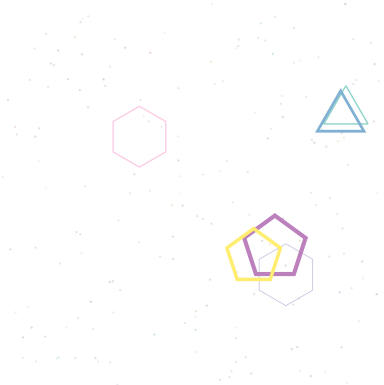[{"shape": "triangle", "thickness": 1, "radius": 0.33, "center": [0.898, 0.711]}, {"shape": "hexagon", "thickness": 0.5, "radius": 0.4, "center": [0.743, 0.286]}, {"shape": "triangle", "thickness": 2, "radius": 0.35, "center": [0.885, 0.694]}, {"shape": "hexagon", "thickness": 1, "radius": 0.39, "center": [0.362, 0.645]}, {"shape": "pentagon", "thickness": 3, "radius": 0.42, "center": [0.714, 0.356]}, {"shape": "pentagon", "thickness": 2.5, "radius": 0.37, "center": [0.659, 0.333]}]